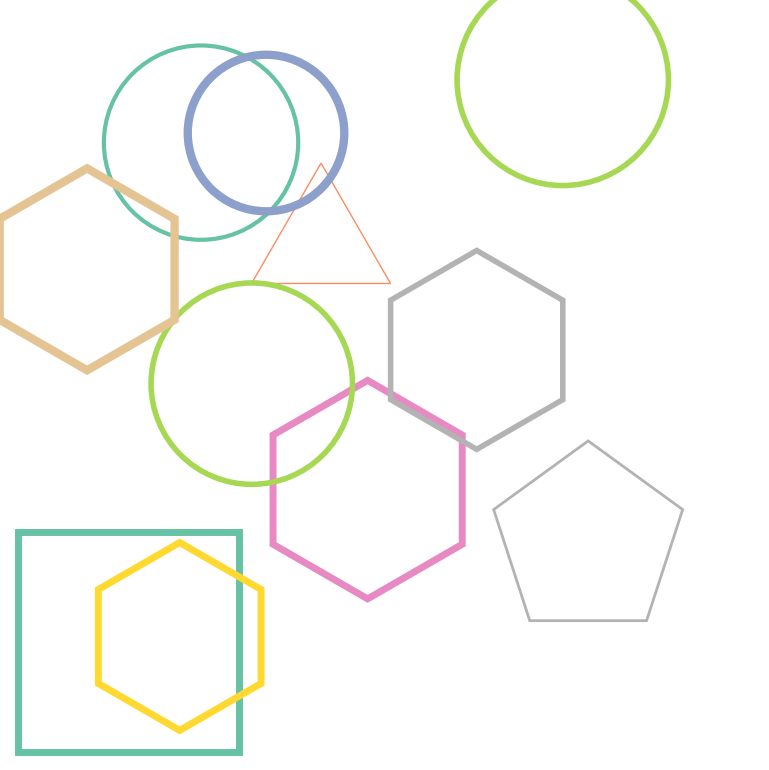[{"shape": "circle", "thickness": 1.5, "radius": 0.63, "center": [0.261, 0.815]}, {"shape": "square", "thickness": 2.5, "radius": 0.72, "center": [0.167, 0.167]}, {"shape": "triangle", "thickness": 0.5, "radius": 0.52, "center": [0.417, 0.684]}, {"shape": "circle", "thickness": 3, "radius": 0.51, "center": [0.345, 0.827]}, {"shape": "hexagon", "thickness": 2.5, "radius": 0.71, "center": [0.477, 0.364]}, {"shape": "circle", "thickness": 2, "radius": 0.65, "center": [0.327, 0.502]}, {"shape": "circle", "thickness": 2, "radius": 0.69, "center": [0.731, 0.896]}, {"shape": "hexagon", "thickness": 2.5, "radius": 0.61, "center": [0.233, 0.173]}, {"shape": "hexagon", "thickness": 3, "radius": 0.66, "center": [0.113, 0.65]}, {"shape": "pentagon", "thickness": 1, "radius": 0.65, "center": [0.764, 0.298]}, {"shape": "hexagon", "thickness": 2, "radius": 0.65, "center": [0.619, 0.546]}]